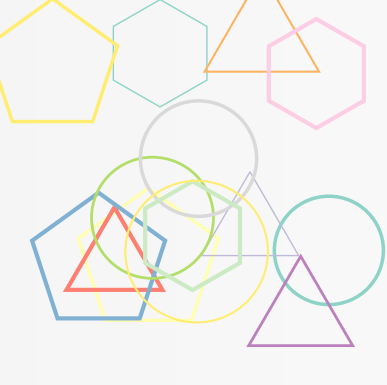[{"shape": "hexagon", "thickness": 1, "radius": 0.7, "center": [0.413, 0.862]}, {"shape": "circle", "thickness": 2.5, "radius": 0.7, "center": [0.849, 0.35]}, {"shape": "pentagon", "thickness": 2.5, "radius": 0.95, "center": [0.383, 0.321]}, {"shape": "triangle", "thickness": 1, "radius": 0.73, "center": [0.645, 0.409]}, {"shape": "triangle", "thickness": 3, "radius": 0.71, "center": [0.295, 0.319]}, {"shape": "pentagon", "thickness": 3, "radius": 0.9, "center": [0.254, 0.319]}, {"shape": "triangle", "thickness": 1.5, "radius": 0.85, "center": [0.676, 0.899]}, {"shape": "circle", "thickness": 2, "radius": 0.79, "center": [0.394, 0.434]}, {"shape": "hexagon", "thickness": 3, "radius": 0.71, "center": [0.816, 0.809]}, {"shape": "circle", "thickness": 2.5, "radius": 0.75, "center": [0.512, 0.588]}, {"shape": "triangle", "thickness": 2, "radius": 0.77, "center": [0.776, 0.18]}, {"shape": "hexagon", "thickness": 3, "radius": 0.71, "center": [0.497, 0.388]}, {"shape": "circle", "thickness": 1.5, "radius": 0.92, "center": [0.507, 0.346]}, {"shape": "pentagon", "thickness": 2.5, "radius": 0.88, "center": [0.135, 0.827]}]